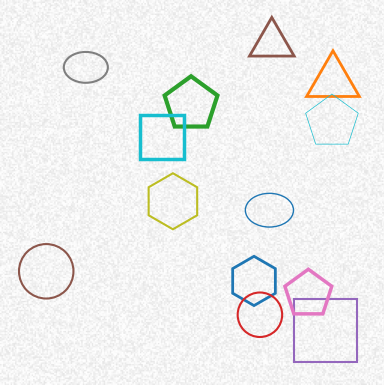[{"shape": "hexagon", "thickness": 2, "radius": 0.32, "center": [0.66, 0.27]}, {"shape": "oval", "thickness": 1, "radius": 0.31, "center": [0.7, 0.454]}, {"shape": "triangle", "thickness": 2, "radius": 0.4, "center": [0.865, 0.789]}, {"shape": "pentagon", "thickness": 3, "radius": 0.36, "center": [0.496, 0.73]}, {"shape": "circle", "thickness": 1.5, "radius": 0.29, "center": [0.675, 0.182]}, {"shape": "square", "thickness": 1.5, "radius": 0.41, "center": [0.846, 0.142]}, {"shape": "circle", "thickness": 1.5, "radius": 0.35, "center": [0.12, 0.295]}, {"shape": "triangle", "thickness": 2, "radius": 0.33, "center": [0.706, 0.888]}, {"shape": "pentagon", "thickness": 2.5, "radius": 0.32, "center": [0.801, 0.237]}, {"shape": "oval", "thickness": 1.5, "radius": 0.29, "center": [0.223, 0.825]}, {"shape": "hexagon", "thickness": 1.5, "radius": 0.36, "center": [0.449, 0.477]}, {"shape": "square", "thickness": 2.5, "radius": 0.29, "center": [0.422, 0.643]}, {"shape": "pentagon", "thickness": 0.5, "radius": 0.36, "center": [0.862, 0.684]}]